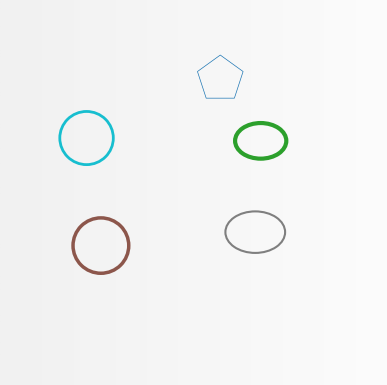[{"shape": "pentagon", "thickness": 0.5, "radius": 0.31, "center": [0.568, 0.795]}, {"shape": "oval", "thickness": 3, "radius": 0.33, "center": [0.673, 0.634]}, {"shape": "circle", "thickness": 2.5, "radius": 0.36, "center": [0.26, 0.362]}, {"shape": "oval", "thickness": 1.5, "radius": 0.39, "center": [0.659, 0.397]}, {"shape": "circle", "thickness": 2, "radius": 0.35, "center": [0.223, 0.641]}]